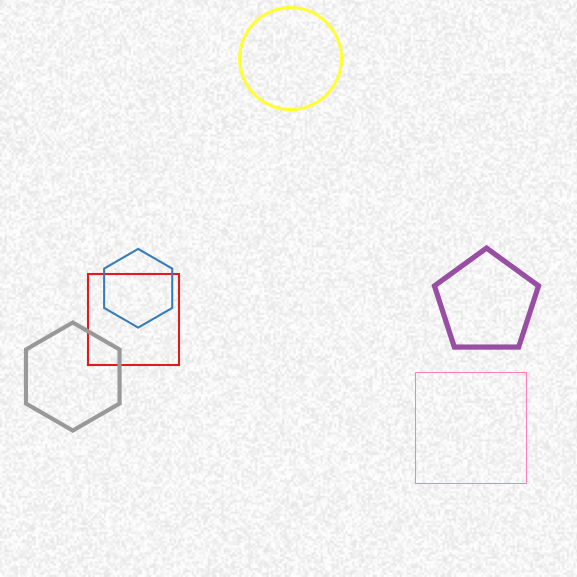[{"shape": "square", "thickness": 1, "radius": 0.4, "center": [0.231, 0.446]}, {"shape": "hexagon", "thickness": 1, "radius": 0.34, "center": [0.239, 0.5]}, {"shape": "pentagon", "thickness": 2.5, "radius": 0.47, "center": [0.842, 0.475]}, {"shape": "circle", "thickness": 1.5, "radius": 0.44, "center": [0.503, 0.898]}, {"shape": "square", "thickness": 0.5, "radius": 0.48, "center": [0.814, 0.259]}, {"shape": "hexagon", "thickness": 2, "radius": 0.47, "center": [0.126, 0.347]}]